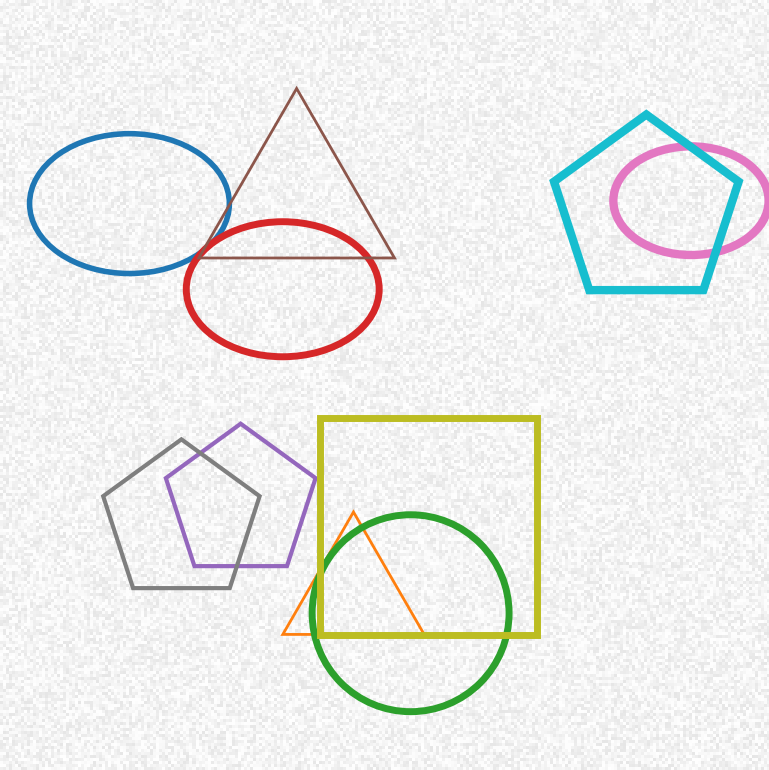[{"shape": "oval", "thickness": 2, "radius": 0.65, "center": [0.168, 0.736]}, {"shape": "triangle", "thickness": 1, "radius": 0.53, "center": [0.459, 0.229]}, {"shape": "circle", "thickness": 2.5, "radius": 0.64, "center": [0.533, 0.204]}, {"shape": "oval", "thickness": 2.5, "radius": 0.63, "center": [0.367, 0.624]}, {"shape": "pentagon", "thickness": 1.5, "radius": 0.51, "center": [0.313, 0.347]}, {"shape": "triangle", "thickness": 1, "radius": 0.73, "center": [0.385, 0.738]}, {"shape": "oval", "thickness": 3, "radius": 0.5, "center": [0.897, 0.739]}, {"shape": "pentagon", "thickness": 1.5, "radius": 0.53, "center": [0.236, 0.323]}, {"shape": "square", "thickness": 2.5, "radius": 0.7, "center": [0.557, 0.316]}, {"shape": "pentagon", "thickness": 3, "radius": 0.63, "center": [0.839, 0.725]}]